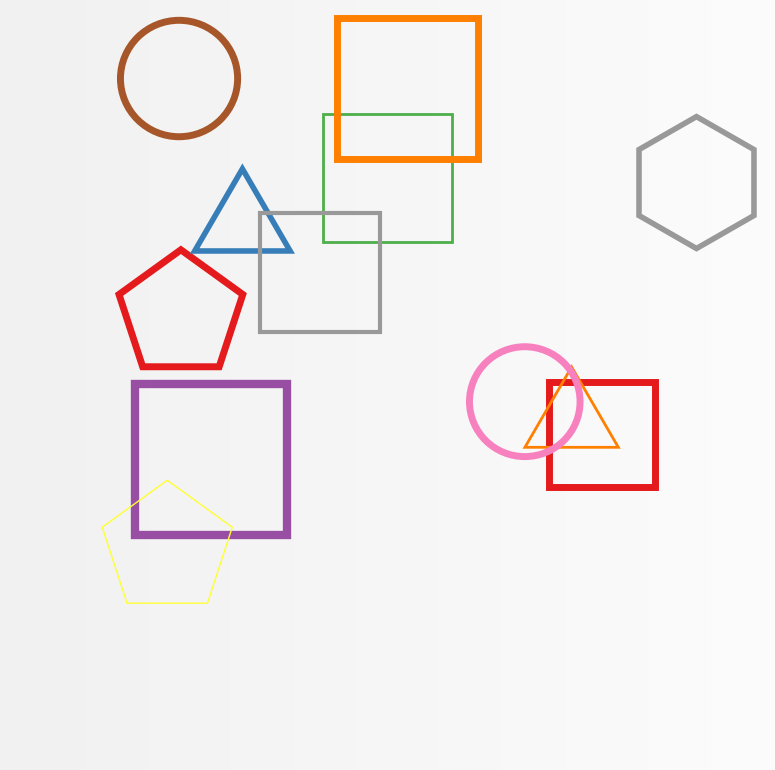[{"shape": "pentagon", "thickness": 2.5, "radius": 0.42, "center": [0.233, 0.592]}, {"shape": "square", "thickness": 2.5, "radius": 0.34, "center": [0.776, 0.436]}, {"shape": "triangle", "thickness": 2, "radius": 0.36, "center": [0.313, 0.71]}, {"shape": "square", "thickness": 1, "radius": 0.42, "center": [0.5, 0.769]}, {"shape": "square", "thickness": 3, "radius": 0.49, "center": [0.272, 0.404]}, {"shape": "triangle", "thickness": 1, "radius": 0.35, "center": [0.738, 0.454]}, {"shape": "square", "thickness": 2.5, "radius": 0.46, "center": [0.526, 0.885]}, {"shape": "pentagon", "thickness": 0.5, "radius": 0.44, "center": [0.216, 0.288]}, {"shape": "circle", "thickness": 2.5, "radius": 0.38, "center": [0.231, 0.898]}, {"shape": "circle", "thickness": 2.5, "radius": 0.36, "center": [0.677, 0.478]}, {"shape": "square", "thickness": 1.5, "radius": 0.39, "center": [0.413, 0.646]}, {"shape": "hexagon", "thickness": 2, "radius": 0.43, "center": [0.899, 0.763]}]